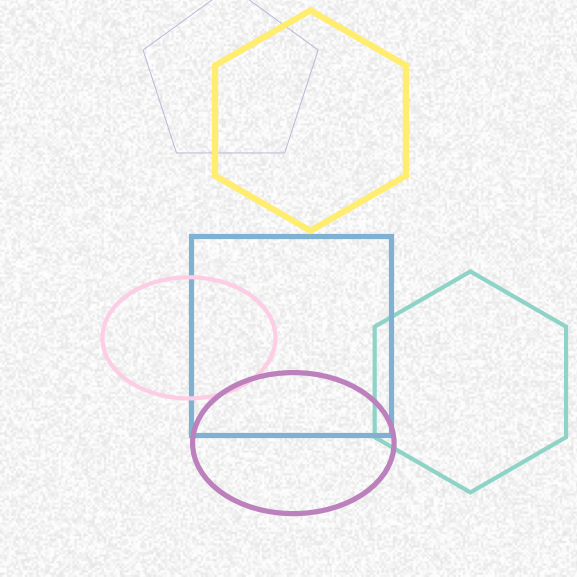[{"shape": "hexagon", "thickness": 2, "radius": 0.96, "center": [0.814, 0.338]}, {"shape": "pentagon", "thickness": 0.5, "radius": 0.8, "center": [0.399, 0.863]}, {"shape": "square", "thickness": 2.5, "radius": 0.86, "center": [0.504, 0.418]}, {"shape": "oval", "thickness": 2, "radius": 0.75, "center": [0.327, 0.414]}, {"shape": "oval", "thickness": 2.5, "radius": 0.87, "center": [0.508, 0.232]}, {"shape": "hexagon", "thickness": 3, "radius": 0.95, "center": [0.538, 0.79]}]